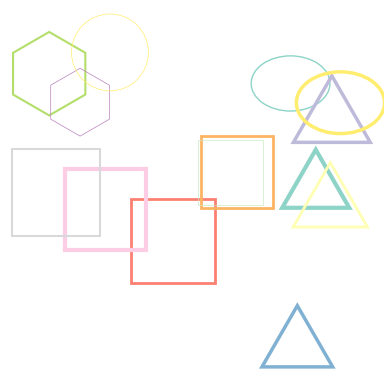[{"shape": "oval", "thickness": 1, "radius": 0.51, "center": [0.755, 0.783]}, {"shape": "triangle", "thickness": 3, "radius": 0.5, "center": [0.82, 0.511]}, {"shape": "triangle", "thickness": 2, "radius": 0.56, "center": [0.858, 0.466]}, {"shape": "triangle", "thickness": 2.5, "radius": 0.58, "center": [0.862, 0.688]}, {"shape": "square", "thickness": 2, "radius": 0.54, "center": [0.449, 0.374]}, {"shape": "triangle", "thickness": 2.5, "radius": 0.53, "center": [0.772, 0.1]}, {"shape": "square", "thickness": 2, "radius": 0.47, "center": [0.615, 0.554]}, {"shape": "hexagon", "thickness": 1.5, "radius": 0.54, "center": [0.128, 0.809]}, {"shape": "square", "thickness": 3, "radius": 0.53, "center": [0.273, 0.455]}, {"shape": "square", "thickness": 1.5, "radius": 0.57, "center": [0.145, 0.5]}, {"shape": "hexagon", "thickness": 0.5, "radius": 0.44, "center": [0.208, 0.735]}, {"shape": "square", "thickness": 0.5, "radius": 0.42, "center": [0.599, 0.553]}, {"shape": "circle", "thickness": 0.5, "radius": 0.5, "center": [0.286, 0.864]}, {"shape": "oval", "thickness": 2.5, "radius": 0.57, "center": [0.884, 0.733]}]